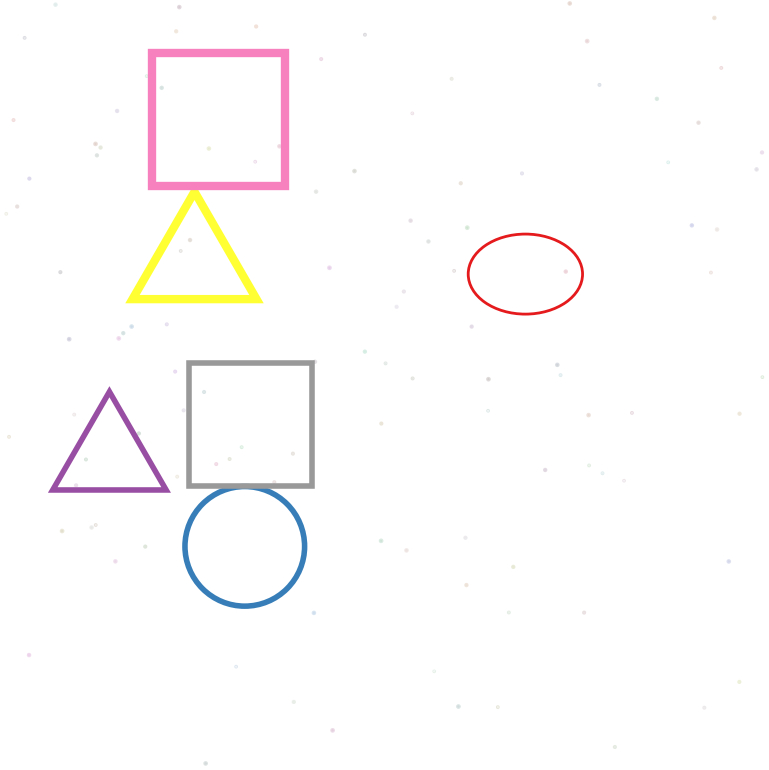[{"shape": "oval", "thickness": 1, "radius": 0.37, "center": [0.682, 0.644]}, {"shape": "circle", "thickness": 2, "radius": 0.39, "center": [0.318, 0.29]}, {"shape": "triangle", "thickness": 2, "radius": 0.43, "center": [0.142, 0.406]}, {"shape": "triangle", "thickness": 3, "radius": 0.46, "center": [0.253, 0.658]}, {"shape": "square", "thickness": 3, "radius": 0.43, "center": [0.284, 0.845]}, {"shape": "square", "thickness": 2, "radius": 0.4, "center": [0.326, 0.448]}]